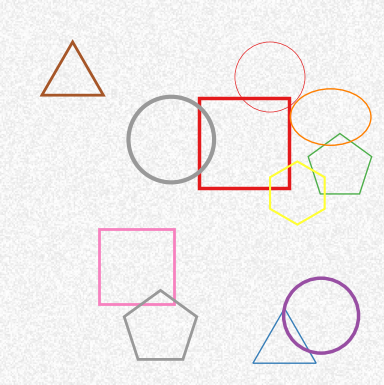[{"shape": "square", "thickness": 2.5, "radius": 0.59, "center": [0.635, 0.629]}, {"shape": "circle", "thickness": 0.5, "radius": 0.46, "center": [0.701, 0.8]}, {"shape": "triangle", "thickness": 1, "radius": 0.47, "center": [0.739, 0.104]}, {"shape": "pentagon", "thickness": 1, "radius": 0.43, "center": [0.883, 0.566]}, {"shape": "circle", "thickness": 2.5, "radius": 0.49, "center": [0.834, 0.18]}, {"shape": "oval", "thickness": 1, "radius": 0.52, "center": [0.859, 0.696]}, {"shape": "hexagon", "thickness": 1.5, "radius": 0.41, "center": [0.772, 0.499]}, {"shape": "triangle", "thickness": 2, "radius": 0.46, "center": [0.189, 0.799]}, {"shape": "square", "thickness": 2, "radius": 0.49, "center": [0.356, 0.308]}, {"shape": "pentagon", "thickness": 2, "radius": 0.5, "center": [0.417, 0.147]}, {"shape": "circle", "thickness": 3, "radius": 0.56, "center": [0.445, 0.637]}]